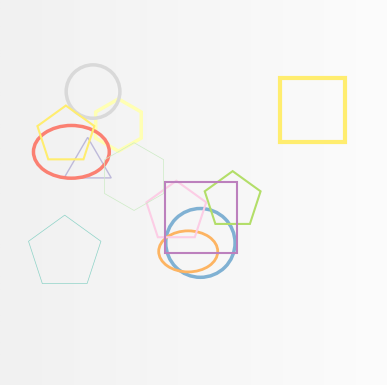[{"shape": "pentagon", "thickness": 0.5, "radius": 0.49, "center": [0.167, 0.343]}, {"shape": "hexagon", "thickness": 2.5, "radius": 0.34, "center": [0.306, 0.675]}, {"shape": "triangle", "thickness": 1, "radius": 0.35, "center": [0.226, 0.573]}, {"shape": "oval", "thickness": 2.5, "radius": 0.49, "center": [0.184, 0.606]}, {"shape": "circle", "thickness": 2.5, "radius": 0.45, "center": [0.517, 0.369]}, {"shape": "oval", "thickness": 2, "radius": 0.38, "center": [0.486, 0.347]}, {"shape": "pentagon", "thickness": 1.5, "radius": 0.38, "center": [0.6, 0.48]}, {"shape": "pentagon", "thickness": 1.5, "radius": 0.41, "center": [0.455, 0.449]}, {"shape": "circle", "thickness": 2.5, "radius": 0.35, "center": [0.24, 0.762]}, {"shape": "square", "thickness": 1.5, "radius": 0.47, "center": [0.519, 0.435]}, {"shape": "hexagon", "thickness": 0.5, "radius": 0.44, "center": [0.346, 0.541]}, {"shape": "square", "thickness": 3, "radius": 0.42, "center": [0.807, 0.714]}, {"shape": "pentagon", "thickness": 1.5, "radius": 0.39, "center": [0.17, 0.649]}]